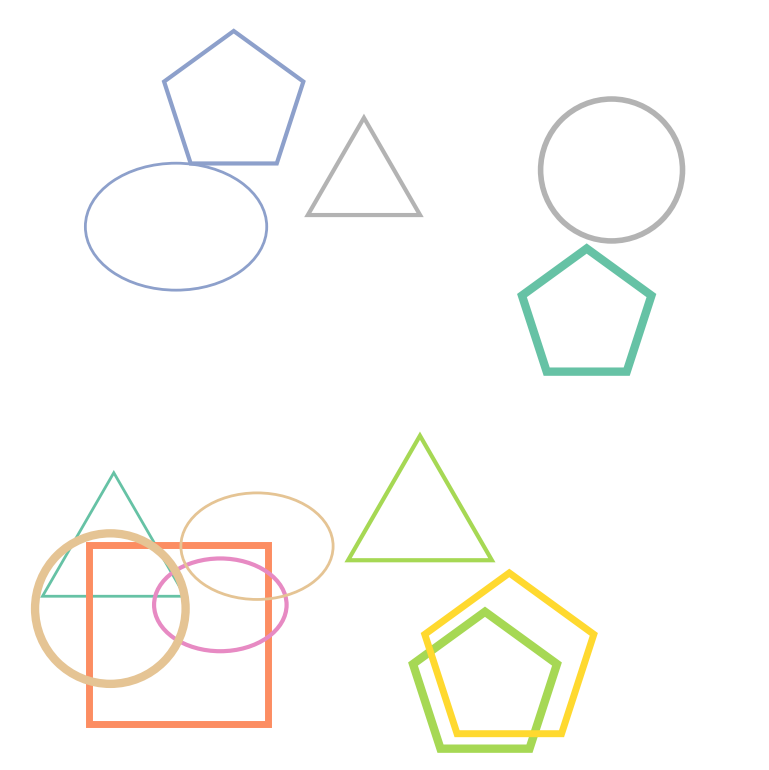[{"shape": "triangle", "thickness": 1, "radius": 0.53, "center": [0.148, 0.279]}, {"shape": "pentagon", "thickness": 3, "radius": 0.44, "center": [0.762, 0.589]}, {"shape": "square", "thickness": 2.5, "radius": 0.58, "center": [0.232, 0.175]}, {"shape": "oval", "thickness": 1, "radius": 0.59, "center": [0.229, 0.706]}, {"shape": "pentagon", "thickness": 1.5, "radius": 0.48, "center": [0.304, 0.865]}, {"shape": "oval", "thickness": 1.5, "radius": 0.43, "center": [0.286, 0.214]}, {"shape": "triangle", "thickness": 1.5, "radius": 0.54, "center": [0.545, 0.326]}, {"shape": "pentagon", "thickness": 3, "radius": 0.49, "center": [0.63, 0.107]}, {"shape": "pentagon", "thickness": 2.5, "radius": 0.58, "center": [0.661, 0.141]}, {"shape": "oval", "thickness": 1, "radius": 0.49, "center": [0.334, 0.291]}, {"shape": "circle", "thickness": 3, "radius": 0.49, "center": [0.143, 0.21]}, {"shape": "circle", "thickness": 2, "radius": 0.46, "center": [0.794, 0.779]}, {"shape": "triangle", "thickness": 1.5, "radius": 0.42, "center": [0.473, 0.763]}]